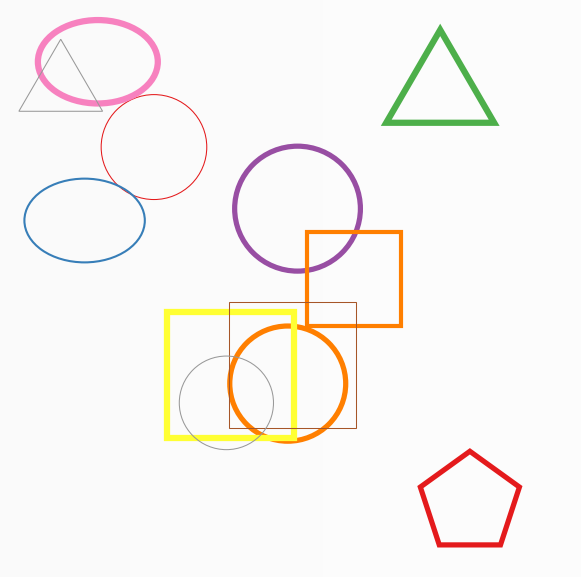[{"shape": "circle", "thickness": 0.5, "radius": 0.45, "center": [0.265, 0.744]}, {"shape": "pentagon", "thickness": 2.5, "radius": 0.45, "center": [0.808, 0.128]}, {"shape": "oval", "thickness": 1, "radius": 0.52, "center": [0.146, 0.617]}, {"shape": "triangle", "thickness": 3, "radius": 0.54, "center": [0.757, 0.84]}, {"shape": "circle", "thickness": 2.5, "radius": 0.54, "center": [0.512, 0.638]}, {"shape": "square", "thickness": 2, "radius": 0.41, "center": [0.609, 0.516]}, {"shape": "circle", "thickness": 2.5, "radius": 0.5, "center": [0.495, 0.335]}, {"shape": "square", "thickness": 3, "radius": 0.55, "center": [0.397, 0.35]}, {"shape": "square", "thickness": 0.5, "radius": 0.55, "center": [0.503, 0.367]}, {"shape": "oval", "thickness": 3, "radius": 0.52, "center": [0.168, 0.892]}, {"shape": "circle", "thickness": 0.5, "radius": 0.41, "center": [0.389, 0.302]}, {"shape": "triangle", "thickness": 0.5, "radius": 0.42, "center": [0.104, 0.848]}]